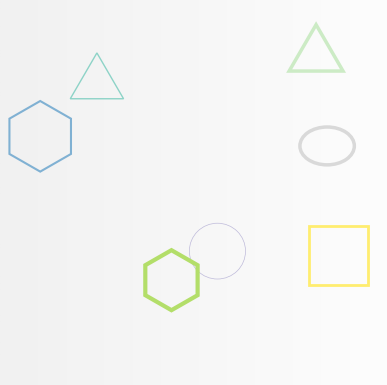[{"shape": "triangle", "thickness": 1, "radius": 0.4, "center": [0.25, 0.783]}, {"shape": "circle", "thickness": 0.5, "radius": 0.36, "center": [0.561, 0.348]}, {"shape": "hexagon", "thickness": 1.5, "radius": 0.46, "center": [0.104, 0.646]}, {"shape": "hexagon", "thickness": 3, "radius": 0.39, "center": [0.442, 0.272]}, {"shape": "oval", "thickness": 2.5, "radius": 0.35, "center": [0.844, 0.621]}, {"shape": "triangle", "thickness": 2.5, "radius": 0.4, "center": [0.816, 0.856]}, {"shape": "square", "thickness": 2, "radius": 0.38, "center": [0.874, 0.336]}]